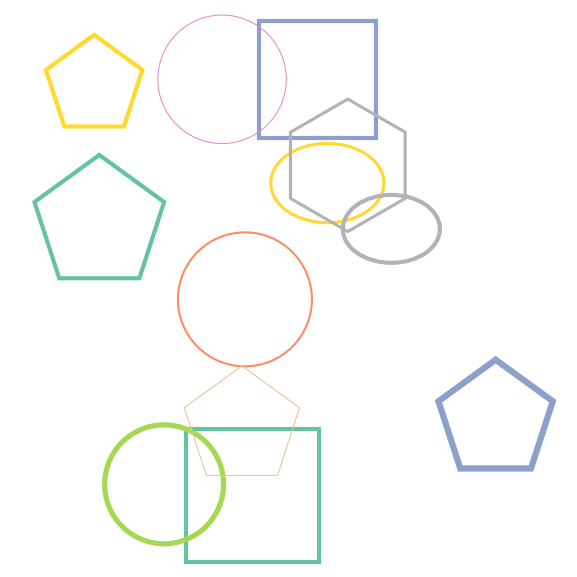[{"shape": "square", "thickness": 2, "radius": 0.58, "center": [0.437, 0.142]}, {"shape": "pentagon", "thickness": 2, "radius": 0.59, "center": [0.172, 0.613]}, {"shape": "circle", "thickness": 1, "radius": 0.58, "center": [0.424, 0.481]}, {"shape": "pentagon", "thickness": 3, "radius": 0.52, "center": [0.858, 0.272]}, {"shape": "square", "thickness": 2, "radius": 0.51, "center": [0.549, 0.862]}, {"shape": "circle", "thickness": 0.5, "radius": 0.56, "center": [0.385, 0.862]}, {"shape": "circle", "thickness": 2.5, "radius": 0.51, "center": [0.284, 0.161]}, {"shape": "oval", "thickness": 1.5, "radius": 0.49, "center": [0.567, 0.682]}, {"shape": "pentagon", "thickness": 2, "radius": 0.44, "center": [0.163, 0.851]}, {"shape": "pentagon", "thickness": 0.5, "radius": 0.52, "center": [0.419, 0.261]}, {"shape": "oval", "thickness": 2, "radius": 0.42, "center": [0.678, 0.603]}, {"shape": "hexagon", "thickness": 1.5, "radius": 0.57, "center": [0.602, 0.713]}]